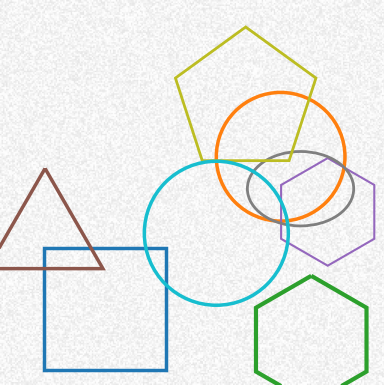[{"shape": "square", "thickness": 2.5, "radius": 0.79, "center": [0.272, 0.198]}, {"shape": "circle", "thickness": 2.5, "radius": 0.84, "center": [0.729, 0.593]}, {"shape": "hexagon", "thickness": 3, "radius": 0.83, "center": [0.808, 0.118]}, {"shape": "hexagon", "thickness": 1.5, "radius": 0.7, "center": [0.851, 0.45]}, {"shape": "triangle", "thickness": 2.5, "radius": 0.87, "center": [0.117, 0.389]}, {"shape": "oval", "thickness": 2, "radius": 0.69, "center": [0.781, 0.51]}, {"shape": "pentagon", "thickness": 2, "radius": 0.96, "center": [0.638, 0.738]}, {"shape": "circle", "thickness": 2.5, "radius": 0.93, "center": [0.562, 0.394]}]